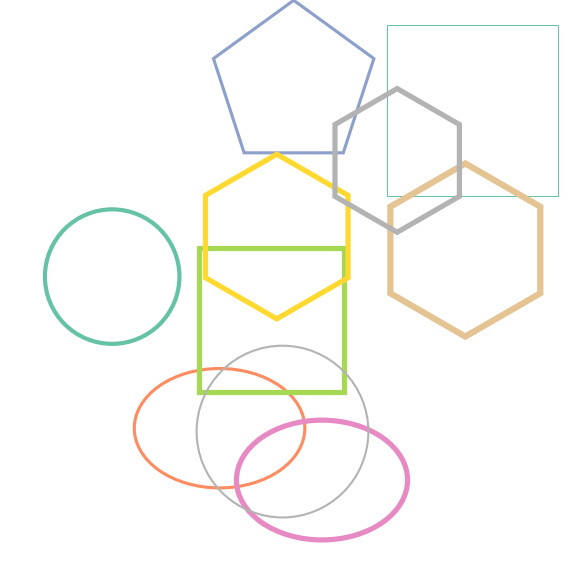[{"shape": "square", "thickness": 0.5, "radius": 0.74, "center": [0.817, 0.808]}, {"shape": "circle", "thickness": 2, "radius": 0.58, "center": [0.194, 0.52]}, {"shape": "oval", "thickness": 1.5, "radius": 0.74, "center": [0.38, 0.258]}, {"shape": "pentagon", "thickness": 1.5, "radius": 0.73, "center": [0.509, 0.853]}, {"shape": "oval", "thickness": 2.5, "radius": 0.74, "center": [0.558, 0.168]}, {"shape": "square", "thickness": 2.5, "radius": 0.63, "center": [0.47, 0.445]}, {"shape": "hexagon", "thickness": 2.5, "radius": 0.71, "center": [0.479, 0.59]}, {"shape": "hexagon", "thickness": 3, "radius": 0.75, "center": [0.806, 0.566]}, {"shape": "hexagon", "thickness": 2.5, "radius": 0.62, "center": [0.688, 0.721]}, {"shape": "circle", "thickness": 1, "radius": 0.74, "center": [0.489, 0.252]}]